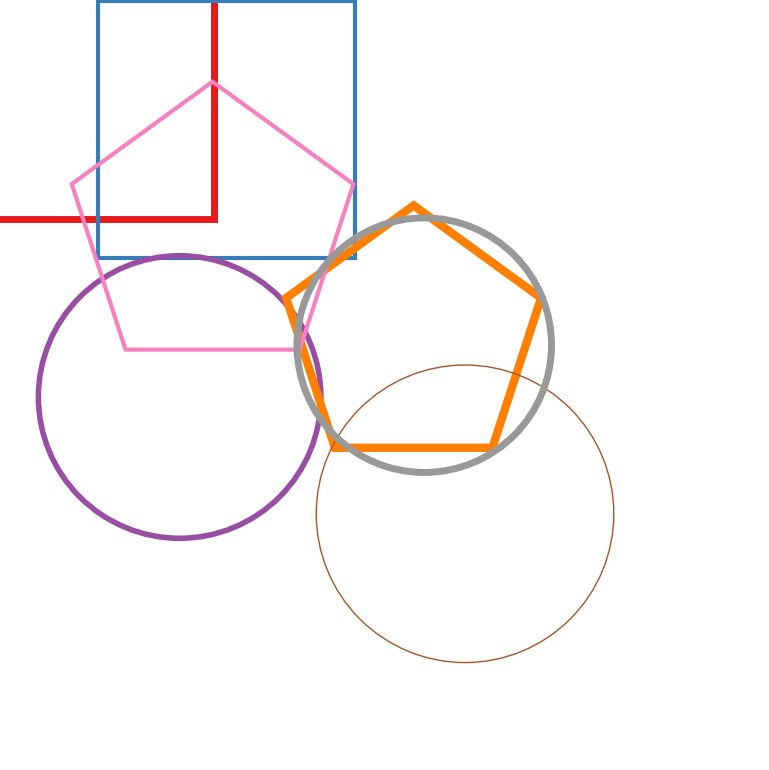[{"shape": "square", "thickness": 2.5, "radius": 0.79, "center": [0.119, 0.874]}, {"shape": "square", "thickness": 1.5, "radius": 0.83, "center": [0.294, 0.832]}, {"shape": "circle", "thickness": 2, "radius": 0.92, "center": [0.233, 0.484]}, {"shape": "pentagon", "thickness": 3, "radius": 0.87, "center": [0.537, 0.559]}, {"shape": "circle", "thickness": 0.5, "radius": 0.97, "center": [0.604, 0.333]}, {"shape": "pentagon", "thickness": 1.5, "radius": 0.96, "center": [0.276, 0.702]}, {"shape": "circle", "thickness": 2.5, "radius": 0.83, "center": [0.551, 0.552]}]